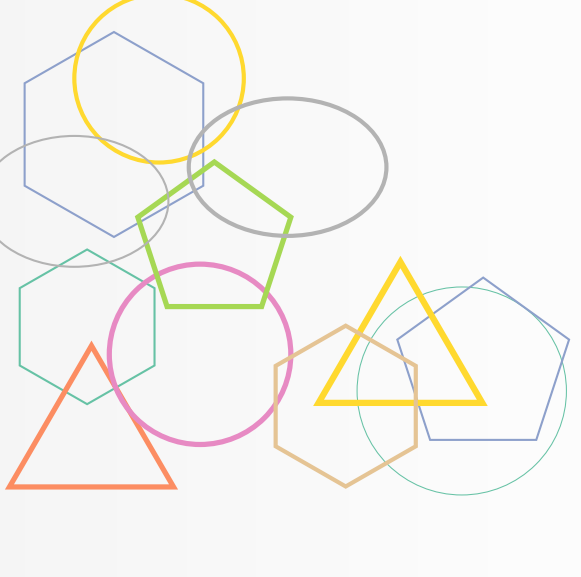[{"shape": "hexagon", "thickness": 1, "radius": 0.67, "center": [0.15, 0.433]}, {"shape": "circle", "thickness": 0.5, "radius": 0.9, "center": [0.794, 0.322]}, {"shape": "triangle", "thickness": 2.5, "radius": 0.82, "center": [0.157, 0.237]}, {"shape": "pentagon", "thickness": 1, "radius": 0.78, "center": [0.831, 0.363]}, {"shape": "hexagon", "thickness": 1, "radius": 0.89, "center": [0.196, 0.766]}, {"shape": "circle", "thickness": 2.5, "radius": 0.78, "center": [0.344, 0.386]}, {"shape": "pentagon", "thickness": 2.5, "radius": 0.69, "center": [0.369, 0.58]}, {"shape": "triangle", "thickness": 3, "radius": 0.81, "center": [0.689, 0.383]}, {"shape": "circle", "thickness": 2, "radius": 0.73, "center": [0.274, 0.864]}, {"shape": "hexagon", "thickness": 2, "radius": 0.7, "center": [0.595, 0.296]}, {"shape": "oval", "thickness": 1, "radius": 0.81, "center": [0.128, 0.65]}, {"shape": "oval", "thickness": 2, "radius": 0.85, "center": [0.495, 0.71]}]